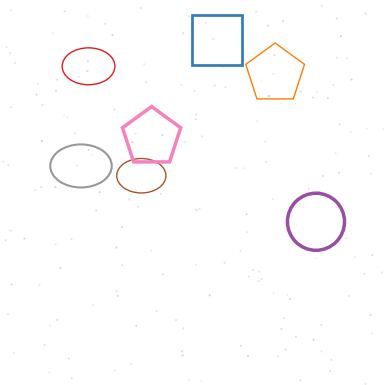[{"shape": "oval", "thickness": 1, "radius": 0.34, "center": [0.23, 0.828]}, {"shape": "square", "thickness": 2, "radius": 0.33, "center": [0.564, 0.896]}, {"shape": "circle", "thickness": 2.5, "radius": 0.37, "center": [0.821, 0.424]}, {"shape": "pentagon", "thickness": 1, "radius": 0.4, "center": [0.715, 0.808]}, {"shape": "oval", "thickness": 1, "radius": 0.32, "center": [0.367, 0.544]}, {"shape": "pentagon", "thickness": 2.5, "radius": 0.4, "center": [0.394, 0.644]}, {"shape": "oval", "thickness": 1.5, "radius": 0.4, "center": [0.21, 0.569]}]